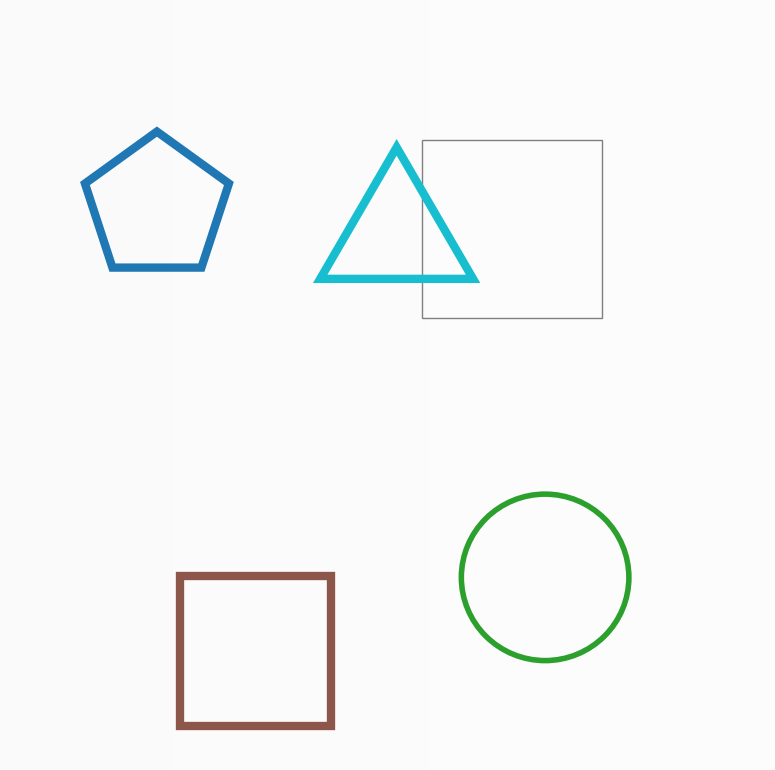[{"shape": "pentagon", "thickness": 3, "radius": 0.49, "center": [0.202, 0.731]}, {"shape": "circle", "thickness": 2, "radius": 0.54, "center": [0.703, 0.25]}, {"shape": "square", "thickness": 3, "radius": 0.49, "center": [0.329, 0.155]}, {"shape": "square", "thickness": 0.5, "radius": 0.58, "center": [0.661, 0.702]}, {"shape": "triangle", "thickness": 3, "radius": 0.57, "center": [0.512, 0.695]}]